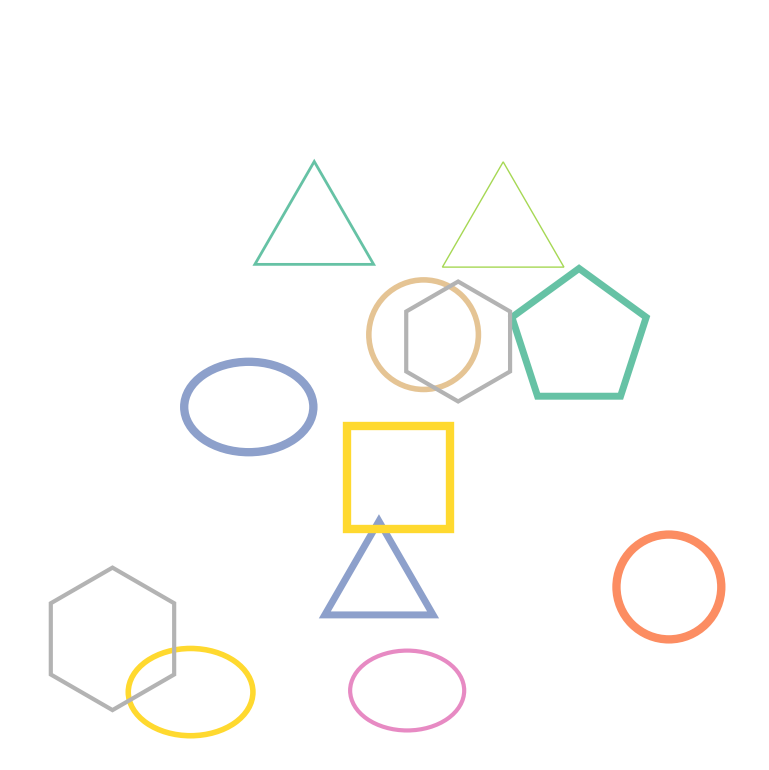[{"shape": "pentagon", "thickness": 2.5, "radius": 0.46, "center": [0.752, 0.56]}, {"shape": "triangle", "thickness": 1, "radius": 0.45, "center": [0.408, 0.701]}, {"shape": "circle", "thickness": 3, "radius": 0.34, "center": [0.869, 0.238]}, {"shape": "triangle", "thickness": 2.5, "radius": 0.41, "center": [0.492, 0.242]}, {"shape": "oval", "thickness": 3, "radius": 0.42, "center": [0.323, 0.471]}, {"shape": "oval", "thickness": 1.5, "radius": 0.37, "center": [0.529, 0.103]}, {"shape": "triangle", "thickness": 0.5, "radius": 0.46, "center": [0.653, 0.699]}, {"shape": "oval", "thickness": 2, "radius": 0.4, "center": [0.248, 0.101]}, {"shape": "square", "thickness": 3, "radius": 0.33, "center": [0.517, 0.38]}, {"shape": "circle", "thickness": 2, "radius": 0.36, "center": [0.55, 0.565]}, {"shape": "hexagon", "thickness": 1.5, "radius": 0.39, "center": [0.595, 0.557]}, {"shape": "hexagon", "thickness": 1.5, "radius": 0.46, "center": [0.146, 0.17]}]